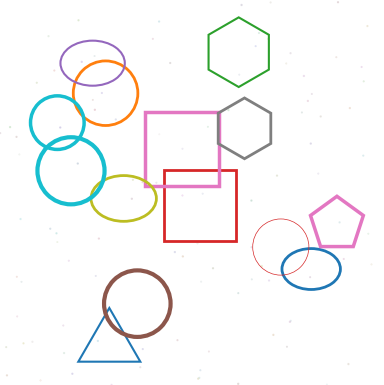[{"shape": "triangle", "thickness": 1.5, "radius": 0.46, "center": [0.284, 0.107]}, {"shape": "oval", "thickness": 2, "radius": 0.38, "center": [0.808, 0.301]}, {"shape": "circle", "thickness": 2, "radius": 0.42, "center": [0.274, 0.758]}, {"shape": "hexagon", "thickness": 1.5, "radius": 0.45, "center": [0.62, 0.864]}, {"shape": "square", "thickness": 2, "radius": 0.46, "center": [0.52, 0.466]}, {"shape": "circle", "thickness": 0.5, "radius": 0.36, "center": [0.729, 0.358]}, {"shape": "oval", "thickness": 1.5, "radius": 0.42, "center": [0.241, 0.836]}, {"shape": "circle", "thickness": 3, "radius": 0.43, "center": [0.357, 0.211]}, {"shape": "square", "thickness": 2.5, "radius": 0.48, "center": [0.472, 0.613]}, {"shape": "pentagon", "thickness": 2.5, "radius": 0.36, "center": [0.875, 0.418]}, {"shape": "hexagon", "thickness": 2, "radius": 0.39, "center": [0.635, 0.667]}, {"shape": "oval", "thickness": 2, "radius": 0.42, "center": [0.321, 0.485]}, {"shape": "circle", "thickness": 2.5, "radius": 0.35, "center": [0.149, 0.681]}, {"shape": "circle", "thickness": 3, "radius": 0.44, "center": [0.184, 0.556]}]